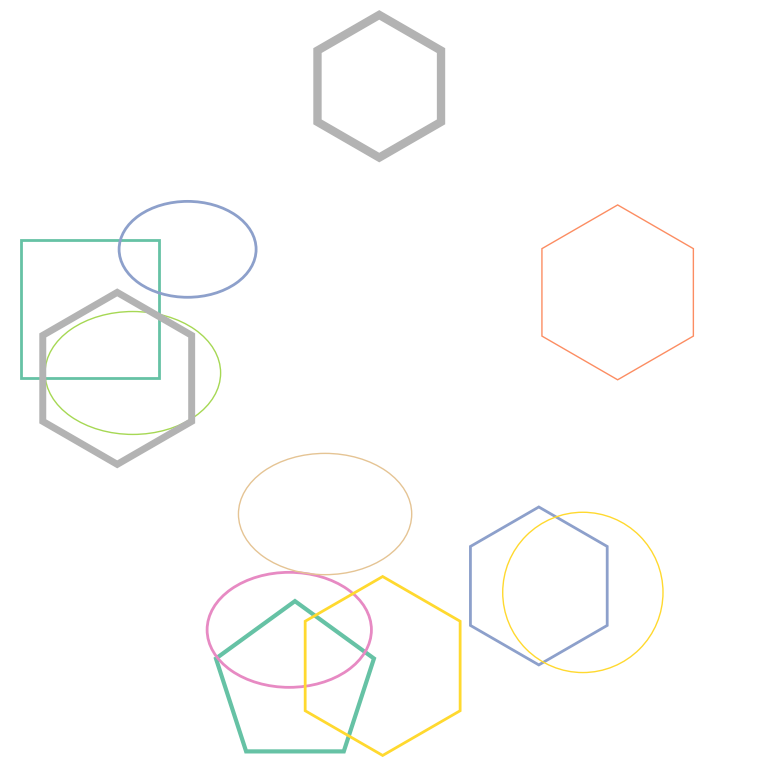[{"shape": "pentagon", "thickness": 1.5, "radius": 0.54, "center": [0.383, 0.111]}, {"shape": "square", "thickness": 1, "radius": 0.45, "center": [0.117, 0.599]}, {"shape": "hexagon", "thickness": 0.5, "radius": 0.57, "center": [0.802, 0.62]}, {"shape": "hexagon", "thickness": 1, "radius": 0.51, "center": [0.7, 0.239]}, {"shape": "oval", "thickness": 1, "radius": 0.44, "center": [0.244, 0.676]}, {"shape": "oval", "thickness": 1, "radius": 0.53, "center": [0.376, 0.182]}, {"shape": "oval", "thickness": 0.5, "radius": 0.57, "center": [0.173, 0.516]}, {"shape": "hexagon", "thickness": 1, "radius": 0.58, "center": [0.497, 0.135]}, {"shape": "circle", "thickness": 0.5, "radius": 0.52, "center": [0.757, 0.231]}, {"shape": "oval", "thickness": 0.5, "radius": 0.56, "center": [0.422, 0.332]}, {"shape": "hexagon", "thickness": 2.5, "radius": 0.56, "center": [0.152, 0.509]}, {"shape": "hexagon", "thickness": 3, "radius": 0.46, "center": [0.493, 0.888]}]